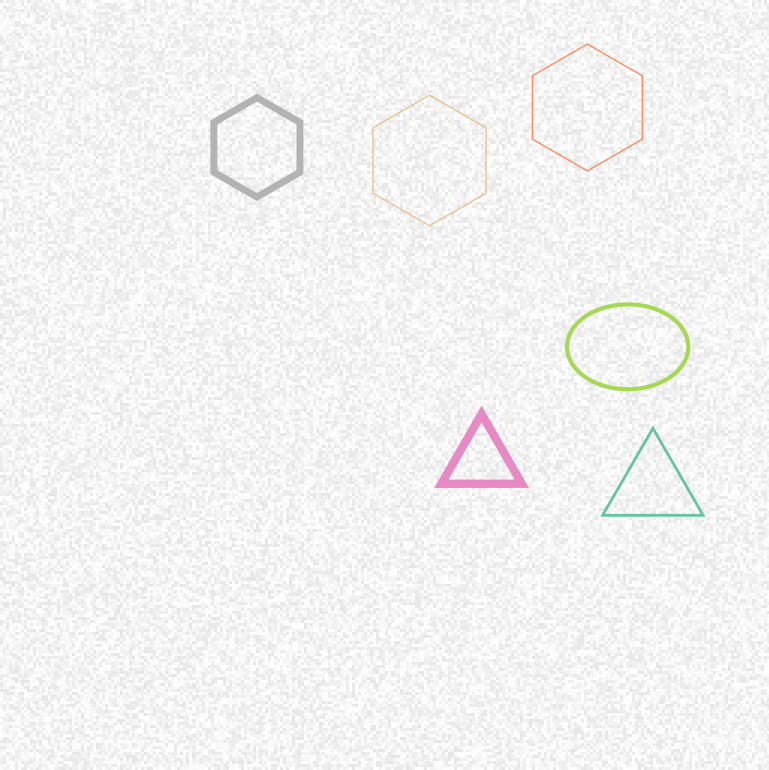[{"shape": "triangle", "thickness": 1, "radius": 0.38, "center": [0.848, 0.368]}, {"shape": "hexagon", "thickness": 0.5, "radius": 0.41, "center": [0.763, 0.86]}, {"shape": "triangle", "thickness": 3, "radius": 0.3, "center": [0.625, 0.402]}, {"shape": "oval", "thickness": 1.5, "radius": 0.39, "center": [0.815, 0.55]}, {"shape": "hexagon", "thickness": 0.5, "radius": 0.42, "center": [0.558, 0.792]}, {"shape": "hexagon", "thickness": 2.5, "radius": 0.32, "center": [0.334, 0.809]}]